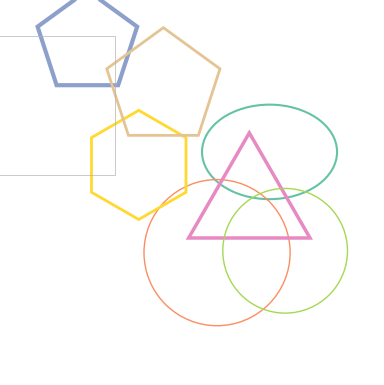[{"shape": "oval", "thickness": 1.5, "radius": 0.88, "center": [0.7, 0.605]}, {"shape": "circle", "thickness": 1, "radius": 0.95, "center": [0.564, 0.344]}, {"shape": "pentagon", "thickness": 3, "radius": 0.68, "center": [0.227, 0.889]}, {"shape": "triangle", "thickness": 2.5, "radius": 0.91, "center": [0.648, 0.473]}, {"shape": "circle", "thickness": 1, "radius": 0.81, "center": [0.741, 0.349]}, {"shape": "hexagon", "thickness": 2, "radius": 0.71, "center": [0.36, 0.572]}, {"shape": "pentagon", "thickness": 2, "radius": 0.77, "center": [0.424, 0.774]}, {"shape": "square", "thickness": 0.5, "radius": 0.9, "center": [0.119, 0.726]}]